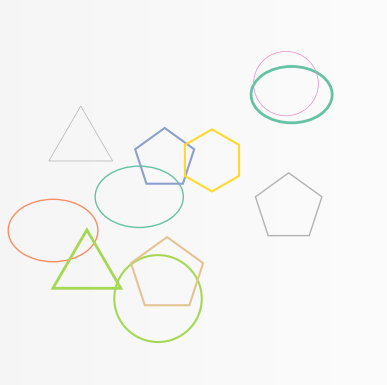[{"shape": "oval", "thickness": 2, "radius": 0.52, "center": [0.753, 0.754]}, {"shape": "oval", "thickness": 1, "radius": 0.57, "center": [0.359, 0.489]}, {"shape": "oval", "thickness": 1, "radius": 0.58, "center": [0.137, 0.401]}, {"shape": "pentagon", "thickness": 1.5, "radius": 0.4, "center": [0.425, 0.588]}, {"shape": "circle", "thickness": 0.5, "radius": 0.42, "center": [0.738, 0.783]}, {"shape": "triangle", "thickness": 2, "radius": 0.51, "center": [0.224, 0.302]}, {"shape": "circle", "thickness": 1.5, "radius": 0.56, "center": [0.408, 0.224]}, {"shape": "hexagon", "thickness": 1.5, "radius": 0.4, "center": [0.547, 0.583]}, {"shape": "pentagon", "thickness": 1.5, "radius": 0.49, "center": [0.431, 0.286]}, {"shape": "triangle", "thickness": 0.5, "radius": 0.48, "center": [0.208, 0.629]}, {"shape": "pentagon", "thickness": 1, "radius": 0.45, "center": [0.745, 0.461]}]